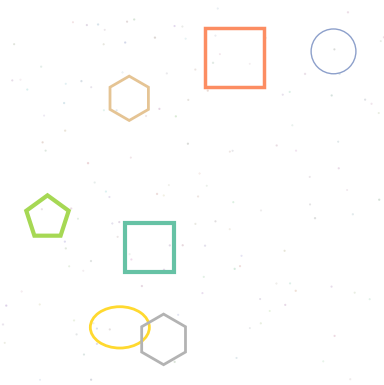[{"shape": "square", "thickness": 3, "radius": 0.32, "center": [0.389, 0.357]}, {"shape": "square", "thickness": 2.5, "radius": 0.38, "center": [0.609, 0.85]}, {"shape": "circle", "thickness": 1, "radius": 0.29, "center": [0.866, 0.867]}, {"shape": "pentagon", "thickness": 3, "radius": 0.29, "center": [0.123, 0.435]}, {"shape": "oval", "thickness": 2, "radius": 0.38, "center": [0.311, 0.15]}, {"shape": "hexagon", "thickness": 2, "radius": 0.29, "center": [0.336, 0.745]}, {"shape": "hexagon", "thickness": 2, "radius": 0.33, "center": [0.425, 0.118]}]